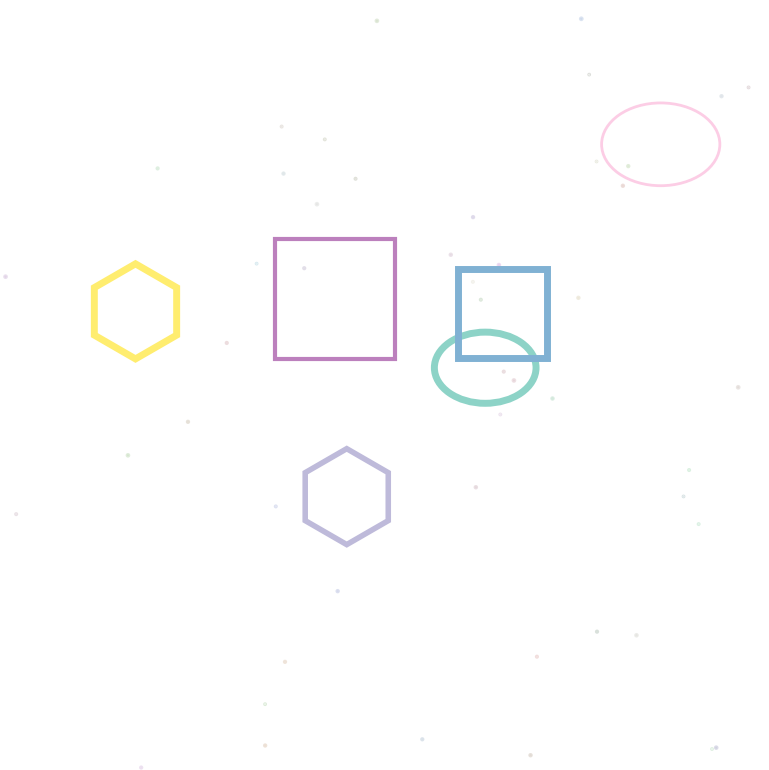[{"shape": "oval", "thickness": 2.5, "radius": 0.33, "center": [0.63, 0.522]}, {"shape": "hexagon", "thickness": 2, "radius": 0.31, "center": [0.45, 0.355]}, {"shape": "square", "thickness": 2.5, "radius": 0.29, "center": [0.652, 0.593]}, {"shape": "oval", "thickness": 1, "radius": 0.38, "center": [0.858, 0.813]}, {"shape": "square", "thickness": 1.5, "radius": 0.39, "center": [0.435, 0.612]}, {"shape": "hexagon", "thickness": 2.5, "radius": 0.31, "center": [0.176, 0.596]}]